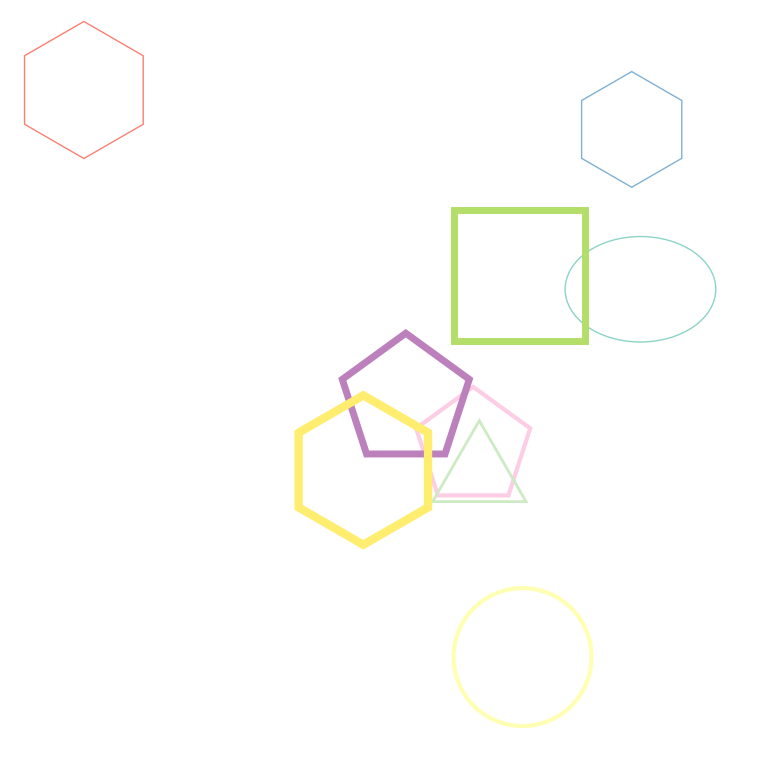[{"shape": "oval", "thickness": 0.5, "radius": 0.49, "center": [0.832, 0.624]}, {"shape": "circle", "thickness": 1.5, "radius": 0.45, "center": [0.679, 0.147]}, {"shape": "hexagon", "thickness": 0.5, "radius": 0.44, "center": [0.109, 0.883]}, {"shape": "hexagon", "thickness": 0.5, "radius": 0.38, "center": [0.82, 0.832]}, {"shape": "square", "thickness": 2.5, "radius": 0.42, "center": [0.674, 0.642]}, {"shape": "pentagon", "thickness": 1.5, "radius": 0.39, "center": [0.614, 0.42]}, {"shape": "pentagon", "thickness": 2.5, "radius": 0.43, "center": [0.527, 0.481]}, {"shape": "triangle", "thickness": 1, "radius": 0.35, "center": [0.622, 0.384]}, {"shape": "hexagon", "thickness": 3, "radius": 0.49, "center": [0.472, 0.39]}]